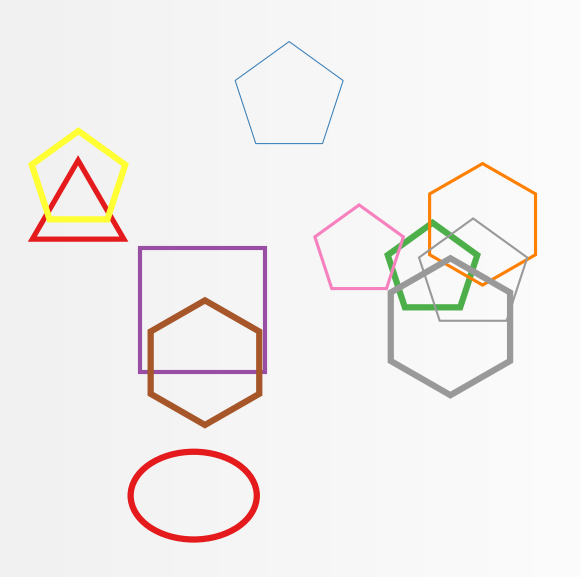[{"shape": "triangle", "thickness": 2.5, "radius": 0.45, "center": [0.134, 0.63]}, {"shape": "oval", "thickness": 3, "radius": 0.54, "center": [0.333, 0.141]}, {"shape": "pentagon", "thickness": 0.5, "radius": 0.49, "center": [0.497, 0.829]}, {"shape": "pentagon", "thickness": 3, "radius": 0.4, "center": [0.744, 0.532]}, {"shape": "square", "thickness": 2, "radius": 0.54, "center": [0.349, 0.462]}, {"shape": "hexagon", "thickness": 1.5, "radius": 0.53, "center": [0.83, 0.611]}, {"shape": "pentagon", "thickness": 3, "radius": 0.42, "center": [0.135, 0.688]}, {"shape": "hexagon", "thickness": 3, "radius": 0.54, "center": [0.353, 0.371]}, {"shape": "pentagon", "thickness": 1.5, "radius": 0.4, "center": [0.618, 0.564]}, {"shape": "hexagon", "thickness": 3, "radius": 0.59, "center": [0.775, 0.433]}, {"shape": "pentagon", "thickness": 1, "radius": 0.49, "center": [0.814, 0.523]}]